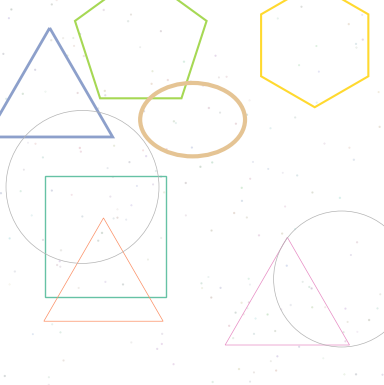[{"shape": "square", "thickness": 1, "radius": 0.79, "center": [0.274, 0.386]}, {"shape": "triangle", "thickness": 0.5, "radius": 0.89, "center": [0.269, 0.255]}, {"shape": "triangle", "thickness": 2, "radius": 0.94, "center": [0.129, 0.739]}, {"shape": "triangle", "thickness": 0.5, "radius": 0.93, "center": [0.746, 0.197]}, {"shape": "pentagon", "thickness": 1.5, "radius": 0.9, "center": [0.366, 0.89]}, {"shape": "hexagon", "thickness": 1.5, "radius": 0.8, "center": [0.817, 0.882]}, {"shape": "oval", "thickness": 3, "radius": 0.68, "center": [0.5, 0.689]}, {"shape": "circle", "thickness": 0.5, "radius": 0.99, "center": [0.214, 0.514]}, {"shape": "circle", "thickness": 0.5, "radius": 0.88, "center": [0.887, 0.275]}]